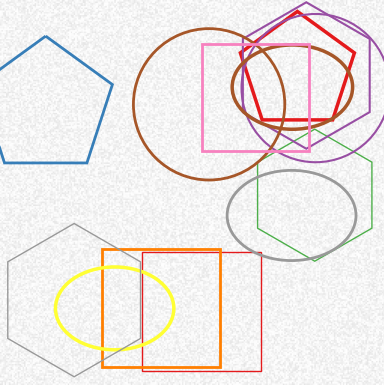[{"shape": "square", "thickness": 1, "radius": 0.77, "center": [0.524, 0.191]}, {"shape": "pentagon", "thickness": 2.5, "radius": 0.78, "center": [0.772, 0.815]}, {"shape": "pentagon", "thickness": 2, "radius": 0.91, "center": [0.119, 0.724]}, {"shape": "hexagon", "thickness": 1, "radius": 0.86, "center": [0.818, 0.493]}, {"shape": "circle", "thickness": 1.5, "radius": 0.96, "center": [0.82, 0.771]}, {"shape": "hexagon", "thickness": 1.5, "radius": 0.95, "center": [0.796, 0.804]}, {"shape": "square", "thickness": 2, "radius": 0.77, "center": [0.418, 0.2]}, {"shape": "oval", "thickness": 2.5, "radius": 0.77, "center": [0.298, 0.199]}, {"shape": "oval", "thickness": 2.5, "radius": 0.78, "center": [0.759, 0.774]}, {"shape": "circle", "thickness": 2, "radius": 0.98, "center": [0.543, 0.729]}, {"shape": "square", "thickness": 2, "radius": 0.7, "center": [0.663, 0.747]}, {"shape": "hexagon", "thickness": 1, "radius": 1.0, "center": [0.193, 0.22]}, {"shape": "oval", "thickness": 2, "radius": 0.84, "center": [0.757, 0.44]}]